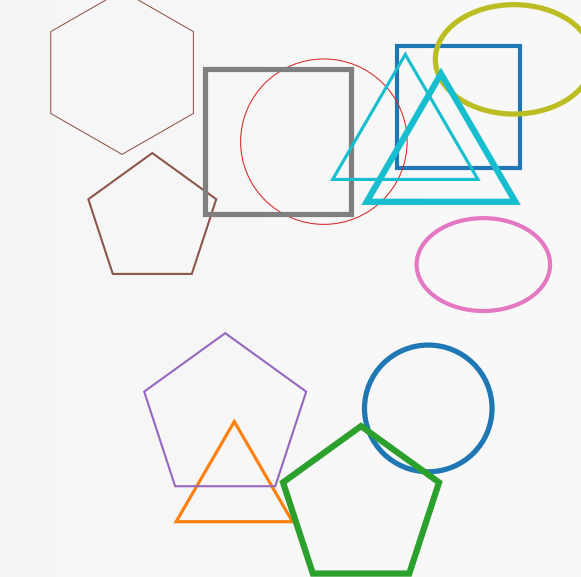[{"shape": "square", "thickness": 2, "radius": 0.53, "center": [0.789, 0.814]}, {"shape": "circle", "thickness": 2.5, "radius": 0.55, "center": [0.737, 0.292]}, {"shape": "triangle", "thickness": 1.5, "radius": 0.58, "center": [0.403, 0.154]}, {"shape": "pentagon", "thickness": 3, "radius": 0.71, "center": [0.621, 0.12]}, {"shape": "circle", "thickness": 0.5, "radius": 0.72, "center": [0.557, 0.754]}, {"shape": "pentagon", "thickness": 1, "radius": 0.73, "center": [0.387, 0.276]}, {"shape": "pentagon", "thickness": 1, "radius": 0.58, "center": [0.262, 0.618]}, {"shape": "hexagon", "thickness": 0.5, "radius": 0.71, "center": [0.21, 0.874]}, {"shape": "oval", "thickness": 2, "radius": 0.57, "center": [0.832, 0.541]}, {"shape": "square", "thickness": 2.5, "radius": 0.63, "center": [0.479, 0.754]}, {"shape": "oval", "thickness": 2.5, "radius": 0.68, "center": [0.884, 0.896]}, {"shape": "triangle", "thickness": 3, "radius": 0.74, "center": [0.759, 0.724]}, {"shape": "triangle", "thickness": 1.5, "radius": 0.72, "center": [0.697, 0.761]}]